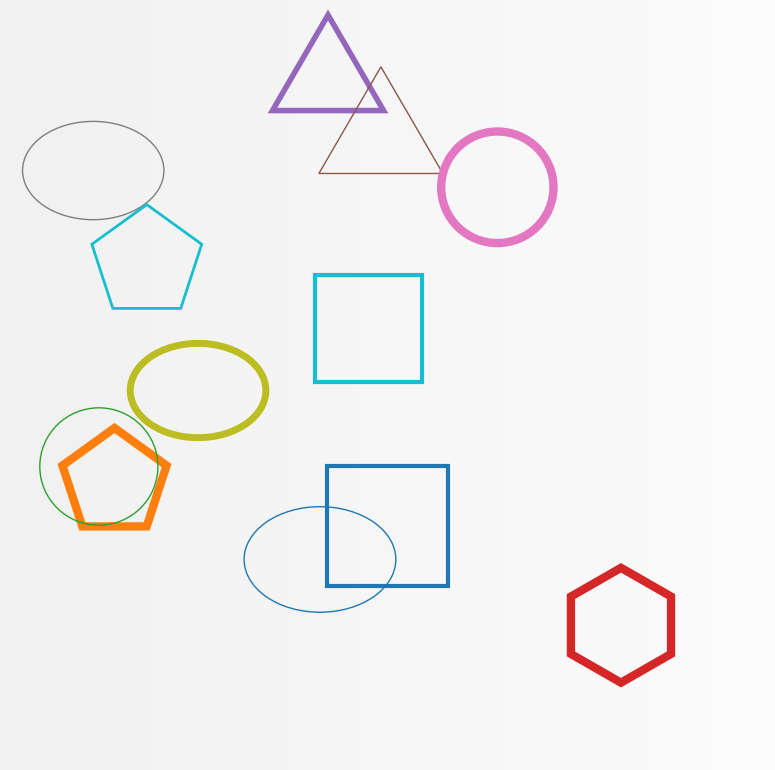[{"shape": "square", "thickness": 1.5, "radius": 0.39, "center": [0.5, 0.317]}, {"shape": "oval", "thickness": 0.5, "radius": 0.49, "center": [0.413, 0.273]}, {"shape": "pentagon", "thickness": 3, "radius": 0.35, "center": [0.148, 0.374]}, {"shape": "circle", "thickness": 0.5, "radius": 0.38, "center": [0.128, 0.394]}, {"shape": "hexagon", "thickness": 3, "radius": 0.37, "center": [0.801, 0.188]}, {"shape": "triangle", "thickness": 2, "radius": 0.41, "center": [0.423, 0.898]}, {"shape": "triangle", "thickness": 0.5, "radius": 0.46, "center": [0.491, 0.821]}, {"shape": "circle", "thickness": 3, "radius": 0.36, "center": [0.642, 0.757]}, {"shape": "oval", "thickness": 0.5, "radius": 0.46, "center": [0.12, 0.779]}, {"shape": "oval", "thickness": 2.5, "radius": 0.44, "center": [0.256, 0.493]}, {"shape": "pentagon", "thickness": 1, "radius": 0.37, "center": [0.189, 0.66]}, {"shape": "square", "thickness": 1.5, "radius": 0.35, "center": [0.475, 0.574]}]